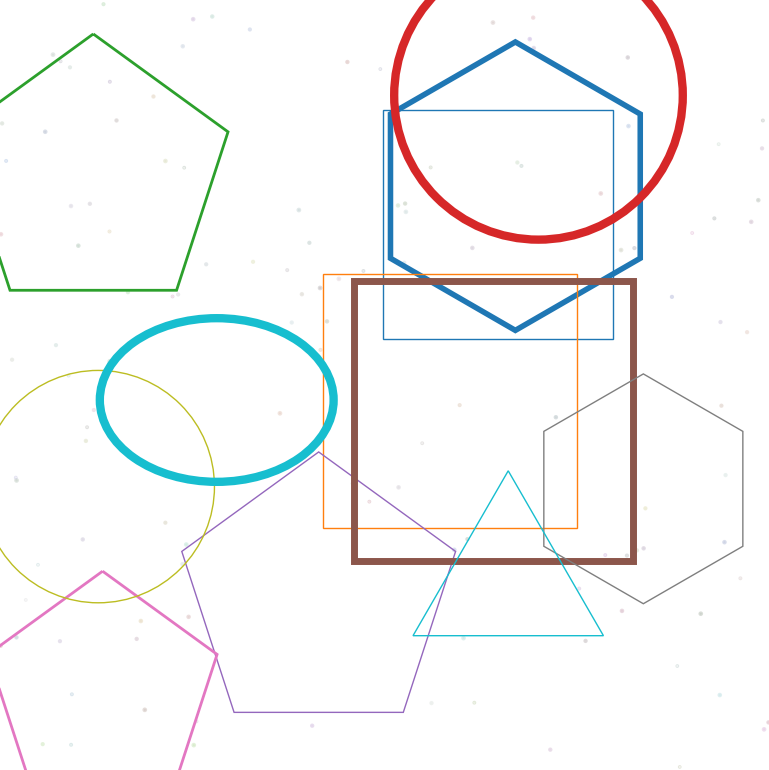[{"shape": "square", "thickness": 0.5, "radius": 0.75, "center": [0.647, 0.708]}, {"shape": "hexagon", "thickness": 2, "radius": 0.94, "center": [0.669, 0.758]}, {"shape": "square", "thickness": 0.5, "radius": 0.82, "center": [0.585, 0.479]}, {"shape": "pentagon", "thickness": 1, "radius": 0.92, "center": [0.121, 0.772]}, {"shape": "circle", "thickness": 3, "radius": 0.94, "center": [0.699, 0.876]}, {"shape": "pentagon", "thickness": 0.5, "radius": 0.93, "center": [0.414, 0.226]}, {"shape": "square", "thickness": 2.5, "radius": 0.91, "center": [0.641, 0.453]}, {"shape": "pentagon", "thickness": 1, "radius": 0.78, "center": [0.133, 0.102]}, {"shape": "hexagon", "thickness": 0.5, "radius": 0.75, "center": [0.836, 0.365]}, {"shape": "circle", "thickness": 0.5, "radius": 0.75, "center": [0.128, 0.368]}, {"shape": "oval", "thickness": 3, "radius": 0.76, "center": [0.281, 0.481]}, {"shape": "triangle", "thickness": 0.5, "radius": 0.71, "center": [0.66, 0.246]}]